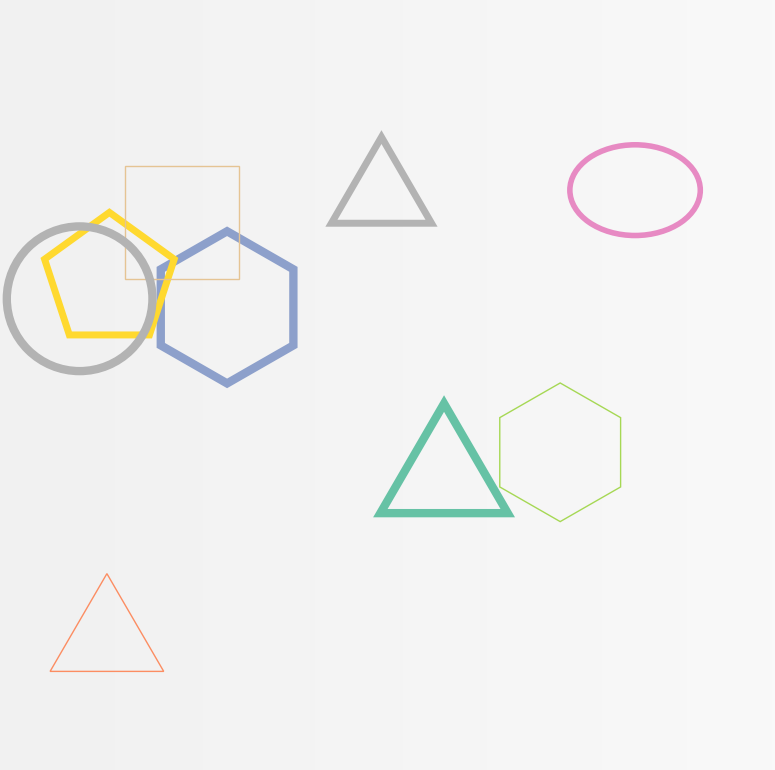[{"shape": "triangle", "thickness": 3, "radius": 0.47, "center": [0.573, 0.381]}, {"shape": "triangle", "thickness": 0.5, "radius": 0.42, "center": [0.138, 0.17]}, {"shape": "hexagon", "thickness": 3, "radius": 0.49, "center": [0.293, 0.601]}, {"shape": "oval", "thickness": 2, "radius": 0.42, "center": [0.819, 0.753]}, {"shape": "hexagon", "thickness": 0.5, "radius": 0.45, "center": [0.723, 0.413]}, {"shape": "pentagon", "thickness": 2.5, "radius": 0.44, "center": [0.141, 0.636]}, {"shape": "square", "thickness": 0.5, "radius": 0.37, "center": [0.235, 0.711]}, {"shape": "triangle", "thickness": 2.5, "radius": 0.37, "center": [0.492, 0.747]}, {"shape": "circle", "thickness": 3, "radius": 0.47, "center": [0.103, 0.612]}]